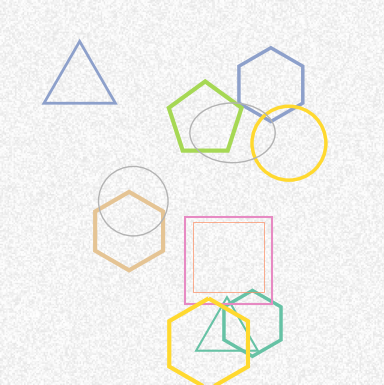[{"shape": "triangle", "thickness": 1.5, "radius": 0.46, "center": [0.59, 0.135]}, {"shape": "hexagon", "thickness": 2.5, "radius": 0.43, "center": [0.656, 0.16]}, {"shape": "square", "thickness": 0.5, "radius": 0.46, "center": [0.594, 0.333]}, {"shape": "triangle", "thickness": 2, "radius": 0.54, "center": [0.207, 0.785]}, {"shape": "hexagon", "thickness": 2.5, "radius": 0.48, "center": [0.704, 0.78]}, {"shape": "square", "thickness": 1.5, "radius": 0.56, "center": [0.594, 0.323]}, {"shape": "pentagon", "thickness": 3, "radius": 0.5, "center": [0.533, 0.689]}, {"shape": "hexagon", "thickness": 3, "radius": 0.59, "center": [0.542, 0.107]}, {"shape": "circle", "thickness": 2.5, "radius": 0.48, "center": [0.751, 0.628]}, {"shape": "hexagon", "thickness": 3, "radius": 0.51, "center": [0.335, 0.4]}, {"shape": "circle", "thickness": 1, "radius": 0.45, "center": [0.346, 0.477]}, {"shape": "oval", "thickness": 1, "radius": 0.55, "center": [0.604, 0.655]}]